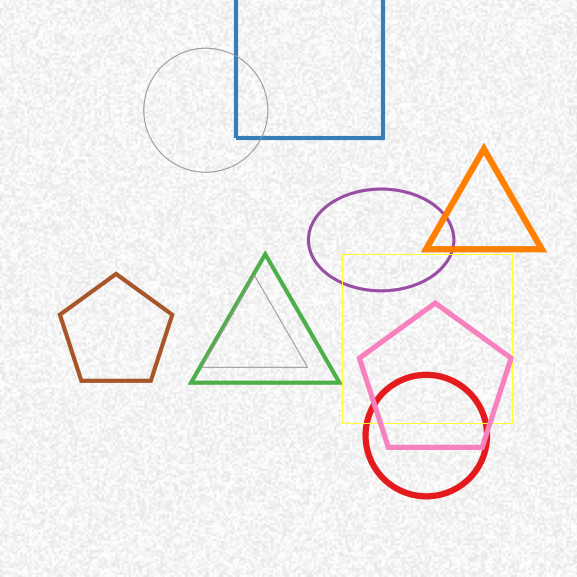[{"shape": "circle", "thickness": 3, "radius": 0.53, "center": [0.738, 0.245]}, {"shape": "square", "thickness": 2, "radius": 0.64, "center": [0.536, 0.887]}, {"shape": "triangle", "thickness": 2, "radius": 0.74, "center": [0.459, 0.411]}, {"shape": "oval", "thickness": 1.5, "radius": 0.63, "center": [0.66, 0.584]}, {"shape": "triangle", "thickness": 3, "radius": 0.58, "center": [0.838, 0.625]}, {"shape": "square", "thickness": 0.5, "radius": 0.73, "center": [0.739, 0.413]}, {"shape": "pentagon", "thickness": 2, "radius": 0.51, "center": [0.201, 0.423]}, {"shape": "pentagon", "thickness": 2.5, "radius": 0.69, "center": [0.754, 0.336]}, {"shape": "circle", "thickness": 0.5, "radius": 0.54, "center": [0.356, 0.808]}, {"shape": "triangle", "thickness": 0.5, "radius": 0.53, "center": [0.441, 0.416]}]